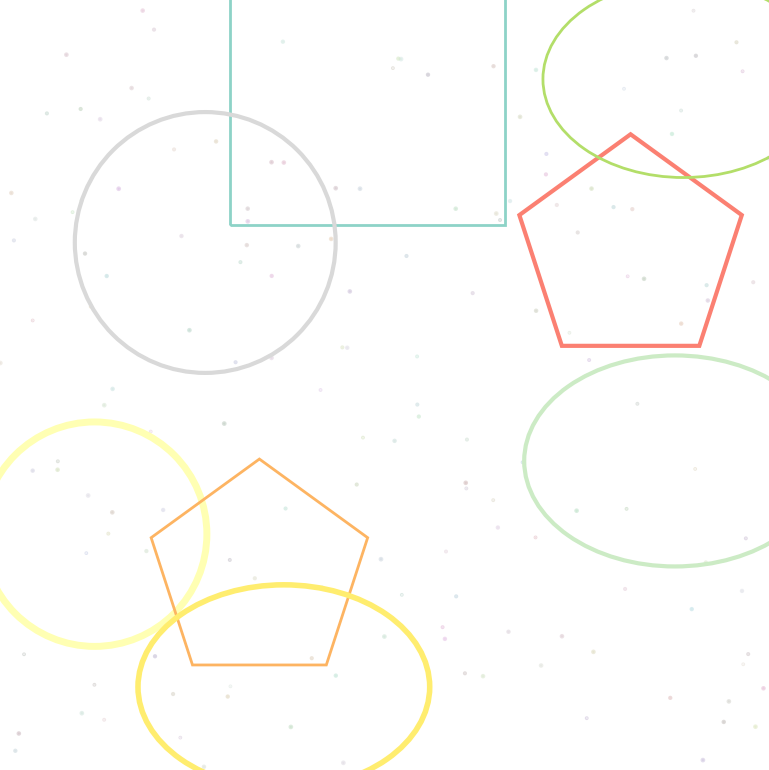[{"shape": "square", "thickness": 1, "radius": 0.89, "center": [0.477, 0.886]}, {"shape": "circle", "thickness": 2.5, "radius": 0.73, "center": [0.123, 0.306]}, {"shape": "pentagon", "thickness": 1.5, "radius": 0.76, "center": [0.819, 0.674]}, {"shape": "pentagon", "thickness": 1, "radius": 0.74, "center": [0.337, 0.256]}, {"shape": "oval", "thickness": 1, "radius": 0.91, "center": [0.888, 0.897]}, {"shape": "circle", "thickness": 1.5, "radius": 0.85, "center": [0.267, 0.685]}, {"shape": "oval", "thickness": 1.5, "radius": 0.98, "center": [0.877, 0.401]}, {"shape": "oval", "thickness": 2, "radius": 0.95, "center": [0.369, 0.108]}]